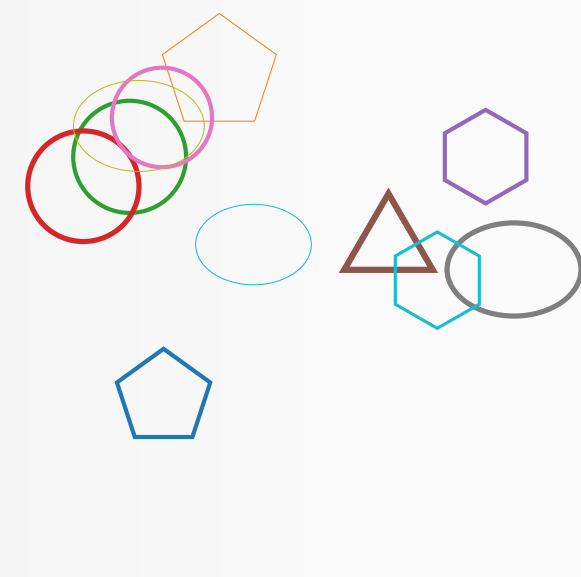[{"shape": "pentagon", "thickness": 2, "radius": 0.42, "center": [0.281, 0.311]}, {"shape": "pentagon", "thickness": 0.5, "radius": 0.52, "center": [0.377, 0.873]}, {"shape": "circle", "thickness": 2, "radius": 0.49, "center": [0.223, 0.728]}, {"shape": "circle", "thickness": 2.5, "radius": 0.48, "center": [0.143, 0.677]}, {"shape": "hexagon", "thickness": 2, "radius": 0.41, "center": [0.835, 0.728]}, {"shape": "triangle", "thickness": 3, "radius": 0.44, "center": [0.668, 0.576]}, {"shape": "circle", "thickness": 2, "radius": 0.43, "center": [0.279, 0.796]}, {"shape": "oval", "thickness": 2.5, "radius": 0.58, "center": [0.884, 0.533]}, {"shape": "oval", "thickness": 0.5, "radius": 0.56, "center": [0.239, 0.781]}, {"shape": "oval", "thickness": 0.5, "radius": 0.5, "center": [0.436, 0.576]}, {"shape": "hexagon", "thickness": 1.5, "radius": 0.42, "center": [0.752, 0.514]}]